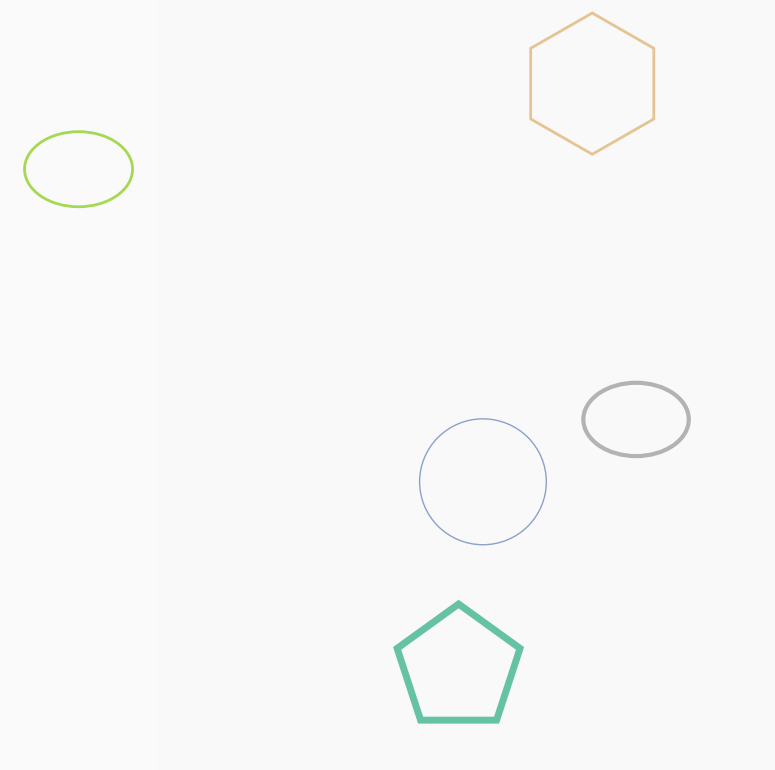[{"shape": "pentagon", "thickness": 2.5, "radius": 0.42, "center": [0.592, 0.132]}, {"shape": "circle", "thickness": 0.5, "radius": 0.41, "center": [0.623, 0.374]}, {"shape": "oval", "thickness": 1, "radius": 0.35, "center": [0.101, 0.78]}, {"shape": "hexagon", "thickness": 1, "radius": 0.46, "center": [0.764, 0.891]}, {"shape": "oval", "thickness": 1.5, "radius": 0.34, "center": [0.821, 0.455]}]